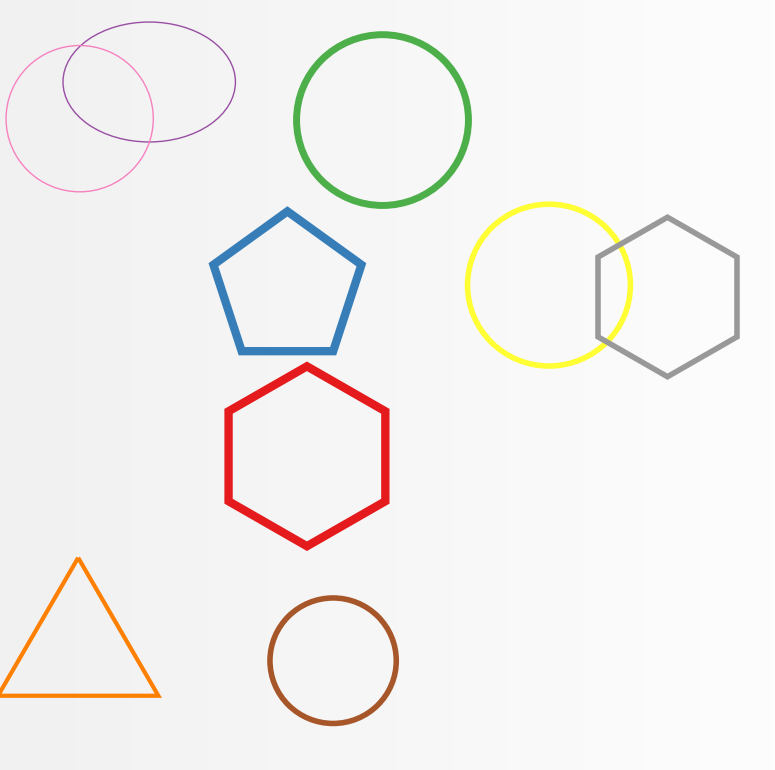[{"shape": "hexagon", "thickness": 3, "radius": 0.58, "center": [0.396, 0.407]}, {"shape": "pentagon", "thickness": 3, "radius": 0.5, "center": [0.371, 0.625]}, {"shape": "circle", "thickness": 2.5, "radius": 0.55, "center": [0.494, 0.844]}, {"shape": "oval", "thickness": 0.5, "radius": 0.56, "center": [0.193, 0.894]}, {"shape": "triangle", "thickness": 1.5, "radius": 0.6, "center": [0.101, 0.156]}, {"shape": "circle", "thickness": 2, "radius": 0.53, "center": [0.708, 0.63]}, {"shape": "circle", "thickness": 2, "radius": 0.41, "center": [0.43, 0.142]}, {"shape": "circle", "thickness": 0.5, "radius": 0.47, "center": [0.103, 0.846]}, {"shape": "hexagon", "thickness": 2, "radius": 0.52, "center": [0.861, 0.614]}]